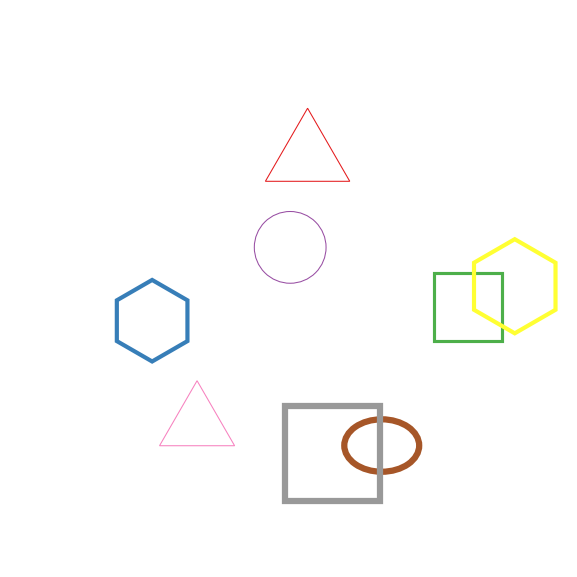[{"shape": "triangle", "thickness": 0.5, "radius": 0.42, "center": [0.533, 0.727]}, {"shape": "hexagon", "thickness": 2, "radius": 0.35, "center": [0.263, 0.444]}, {"shape": "square", "thickness": 1.5, "radius": 0.3, "center": [0.811, 0.467]}, {"shape": "circle", "thickness": 0.5, "radius": 0.31, "center": [0.502, 0.571]}, {"shape": "hexagon", "thickness": 2, "radius": 0.41, "center": [0.891, 0.503]}, {"shape": "oval", "thickness": 3, "radius": 0.32, "center": [0.661, 0.228]}, {"shape": "triangle", "thickness": 0.5, "radius": 0.38, "center": [0.341, 0.265]}, {"shape": "square", "thickness": 3, "radius": 0.41, "center": [0.576, 0.214]}]